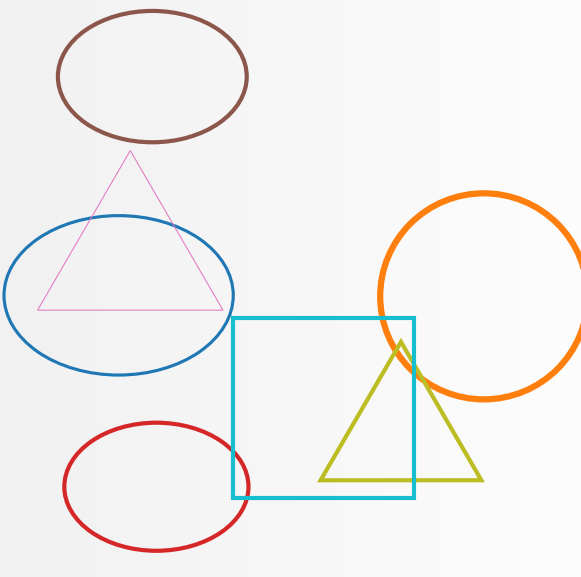[{"shape": "oval", "thickness": 1.5, "radius": 0.99, "center": [0.204, 0.488]}, {"shape": "circle", "thickness": 3, "radius": 0.89, "center": [0.832, 0.486]}, {"shape": "oval", "thickness": 2, "radius": 0.79, "center": [0.269, 0.156]}, {"shape": "oval", "thickness": 2, "radius": 0.81, "center": [0.262, 0.866]}, {"shape": "triangle", "thickness": 0.5, "radius": 0.92, "center": [0.224, 0.554]}, {"shape": "triangle", "thickness": 2, "radius": 0.8, "center": [0.69, 0.247]}, {"shape": "square", "thickness": 2, "radius": 0.78, "center": [0.557, 0.292]}]